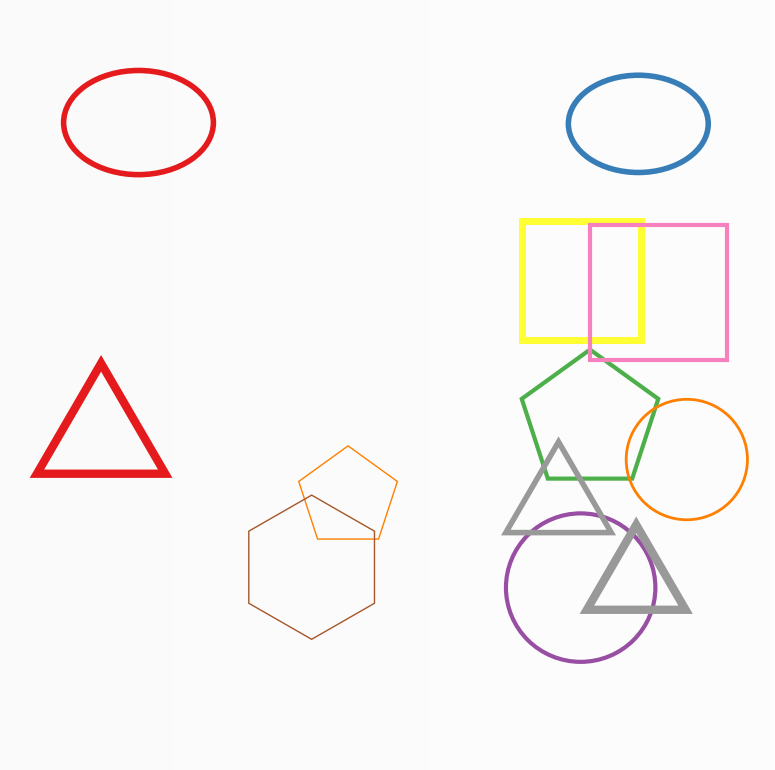[{"shape": "oval", "thickness": 2, "radius": 0.48, "center": [0.179, 0.841]}, {"shape": "triangle", "thickness": 3, "radius": 0.48, "center": [0.13, 0.433]}, {"shape": "oval", "thickness": 2, "radius": 0.45, "center": [0.824, 0.839]}, {"shape": "pentagon", "thickness": 1.5, "radius": 0.46, "center": [0.761, 0.453]}, {"shape": "circle", "thickness": 1.5, "radius": 0.48, "center": [0.749, 0.237]}, {"shape": "circle", "thickness": 1, "radius": 0.39, "center": [0.886, 0.403]}, {"shape": "pentagon", "thickness": 0.5, "radius": 0.33, "center": [0.449, 0.354]}, {"shape": "square", "thickness": 2.5, "radius": 0.39, "center": [0.75, 0.636]}, {"shape": "hexagon", "thickness": 0.5, "radius": 0.47, "center": [0.402, 0.263]}, {"shape": "square", "thickness": 1.5, "radius": 0.44, "center": [0.849, 0.62]}, {"shape": "triangle", "thickness": 2, "radius": 0.39, "center": [0.721, 0.348]}, {"shape": "triangle", "thickness": 3, "radius": 0.37, "center": [0.821, 0.245]}]